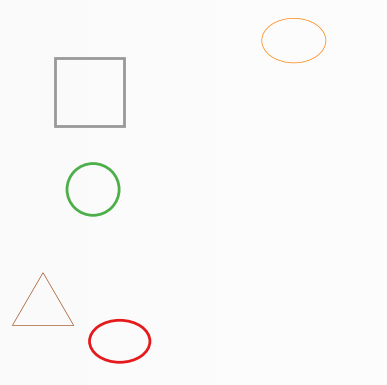[{"shape": "oval", "thickness": 2, "radius": 0.39, "center": [0.309, 0.114]}, {"shape": "circle", "thickness": 2, "radius": 0.34, "center": [0.24, 0.508]}, {"shape": "oval", "thickness": 0.5, "radius": 0.41, "center": [0.758, 0.895]}, {"shape": "triangle", "thickness": 0.5, "radius": 0.46, "center": [0.111, 0.2]}, {"shape": "square", "thickness": 2, "radius": 0.44, "center": [0.23, 0.762]}]